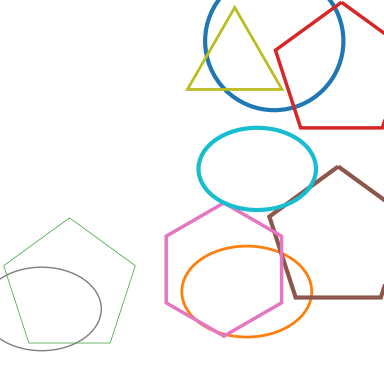[{"shape": "circle", "thickness": 3, "radius": 0.9, "center": [0.712, 0.893]}, {"shape": "oval", "thickness": 2, "radius": 0.84, "center": [0.641, 0.243]}, {"shape": "pentagon", "thickness": 0.5, "radius": 0.9, "center": [0.181, 0.254]}, {"shape": "pentagon", "thickness": 2.5, "radius": 0.9, "center": [0.887, 0.814]}, {"shape": "pentagon", "thickness": 3, "radius": 0.94, "center": [0.879, 0.379]}, {"shape": "hexagon", "thickness": 2.5, "radius": 0.87, "center": [0.582, 0.3]}, {"shape": "oval", "thickness": 1, "radius": 0.77, "center": [0.108, 0.198]}, {"shape": "triangle", "thickness": 2, "radius": 0.71, "center": [0.61, 0.839]}, {"shape": "oval", "thickness": 3, "radius": 0.76, "center": [0.668, 0.561]}]